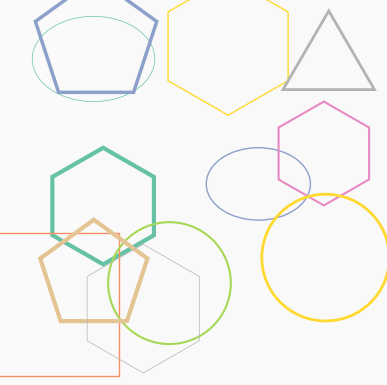[{"shape": "hexagon", "thickness": 3, "radius": 0.76, "center": [0.266, 0.465]}, {"shape": "oval", "thickness": 0.5, "radius": 0.79, "center": [0.241, 0.847]}, {"shape": "square", "thickness": 1, "radius": 0.93, "center": [0.12, 0.209]}, {"shape": "pentagon", "thickness": 2.5, "radius": 0.82, "center": [0.248, 0.893]}, {"shape": "oval", "thickness": 1, "radius": 0.67, "center": [0.667, 0.522]}, {"shape": "hexagon", "thickness": 1.5, "radius": 0.67, "center": [0.836, 0.601]}, {"shape": "circle", "thickness": 1.5, "radius": 0.79, "center": [0.437, 0.265]}, {"shape": "hexagon", "thickness": 1, "radius": 0.89, "center": [0.589, 0.88]}, {"shape": "circle", "thickness": 2, "radius": 0.82, "center": [0.84, 0.331]}, {"shape": "pentagon", "thickness": 3, "radius": 0.73, "center": [0.242, 0.284]}, {"shape": "triangle", "thickness": 2, "radius": 0.68, "center": [0.848, 0.835]}, {"shape": "hexagon", "thickness": 0.5, "radius": 0.84, "center": [0.37, 0.198]}]